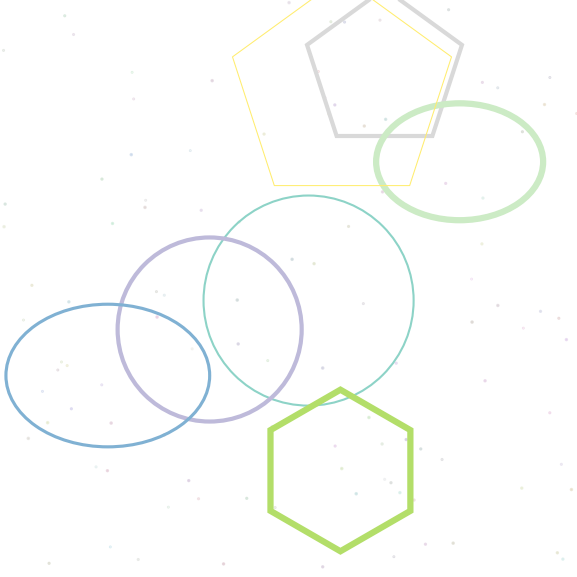[{"shape": "circle", "thickness": 1, "radius": 0.91, "center": [0.534, 0.479]}, {"shape": "circle", "thickness": 2, "radius": 0.8, "center": [0.363, 0.429]}, {"shape": "oval", "thickness": 1.5, "radius": 0.88, "center": [0.187, 0.349]}, {"shape": "hexagon", "thickness": 3, "radius": 0.7, "center": [0.589, 0.184]}, {"shape": "pentagon", "thickness": 2, "radius": 0.71, "center": [0.666, 0.878]}, {"shape": "oval", "thickness": 3, "radius": 0.72, "center": [0.796, 0.719]}, {"shape": "pentagon", "thickness": 0.5, "radius": 1.0, "center": [0.592, 0.839]}]